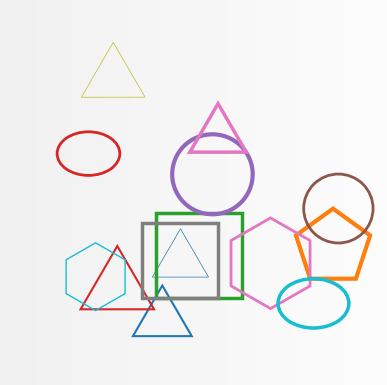[{"shape": "triangle", "thickness": 0.5, "radius": 0.42, "center": [0.466, 0.322]}, {"shape": "triangle", "thickness": 1.5, "radius": 0.44, "center": [0.419, 0.171]}, {"shape": "pentagon", "thickness": 3, "radius": 0.5, "center": [0.859, 0.358]}, {"shape": "square", "thickness": 2.5, "radius": 0.55, "center": [0.514, 0.336]}, {"shape": "oval", "thickness": 2, "radius": 0.4, "center": [0.228, 0.601]}, {"shape": "triangle", "thickness": 1.5, "radius": 0.55, "center": [0.303, 0.251]}, {"shape": "circle", "thickness": 3, "radius": 0.52, "center": [0.548, 0.547]}, {"shape": "circle", "thickness": 2, "radius": 0.45, "center": [0.873, 0.458]}, {"shape": "hexagon", "thickness": 2, "radius": 0.59, "center": [0.698, 0.316]}, {"shape": "triangle", "thickness": 2.5, "radius": 0.42, "center": [0.563, 0.647]}, {"shape": "square", "thickness": 2.5, "radius": 0.49, "center": [0.465, 0.324]}, {"shape": "triangle", "thickness": 0.5, "radius": 0.48, "center": [0.292, 0.795]}, {"shape": "hexagon", "thickness": 1, "radius": 0.44, "center": [0.247, 0.281]}, {"shape": "oval", "thickness": 2.5, "radius": 0.46, "center": [0.809, 0.212]}]